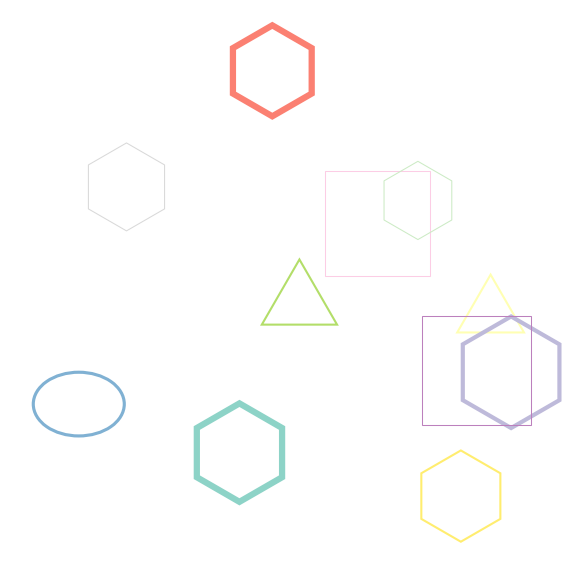[{"shape": "hexagon", "thickness": 3, "radius": 0.43, "center": [0.415, 0.215]}, {"shape": "triangle", "thickness": 1, "radius": 0.33, "center": [0.85, 0.457]}, {"shape": "hexagon", "thickness": 2, "radius": 0.48, "center": [0.885, 0.355]}, {"shape": "hexagon", "thickness": 3, "radius": 0.39, "center": [0.472, 0.877]}, {"shape": "oval", "thickness": 1.5, "radius": 0.39, "center": [0.136, 0.299]}, {"shape": "triangle", "thickness": 1, "radius": 0.38, "center": [0.518, 0.475]}, {"shape": "square", "thickness": 0.5, "radius": 0.45, "center": [0.654, 0.612]}, {"shape": "hexagon", "thickness": 0.5, "radius": 0.38, "center": [0.219, 0.675]}, {"shape": "square", "thickness": 0.5, "radius": 0.47, "center": [0.825, 0.357]}, {"shape": "hexagon", "thickness": 0.5, "radius": 0.34, "center": [0.724, 0.652]}, {"shape": "hexagon", "thickness": 1, "radius": 0.4, "center": [0.798, 0.14]}]